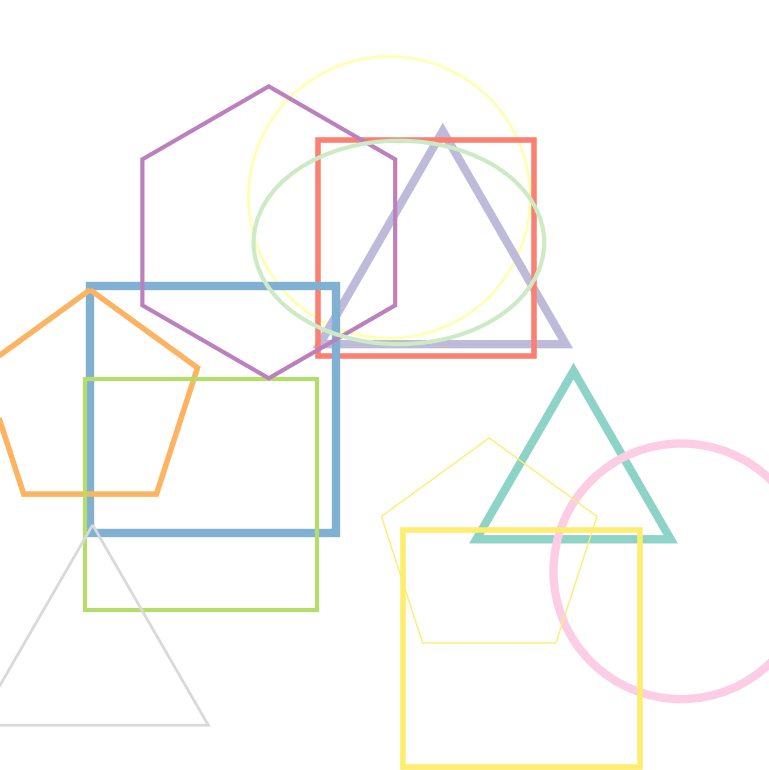[{"shape": "triangle", "thickness": 3, "radius": 0.73, "center": [0.745, 0.372]}, {"shape": "circle", "thickness": 1, "radius": 0.91, "center": [0.506, 0.744]}, {"shape": "triangle", "thickness": 3, "radius": 0.92, "center": [0.575, 0.645]}, {"shape": "square", "thickness": 2, "radius": 0.7, "center": [0.554, 0.678]}, {"shape": "square", "thickness": 3, "radius": 0.8, "center": [0.276, 0.468]}, {"shape": "pentagon", "thickness": 2, "radius": 0.73, "center": [0.117, 0.477]}, {"shape": "square", "thickness": 1.5, "radius": 0.75, "center": [0.261, 0.358]}, {"shape": "circle", "thickness": 3, "radius": 0.83, "center": [0.885, 0.258]}, {"shape": "triangle", "thickness": 1, "radius": 0.87, "center": [0.12, 0.145]}, {"shape": "hexagon", "thickness": 1.5, "radius": 0.95, "center": [0.349, 0.698]}, {"shape": "oval", "thickness": 1.5, "radius": 0.94, "center": [0.518, 0.685]}, {"shape": "square", "thickness": 2, "radius": 0.77, "center": [0.677, 0.158]}, {"shape": "pentagon", "thickness": 0.5, "radius": 0.74, "center": [0.635, 0.284]}]